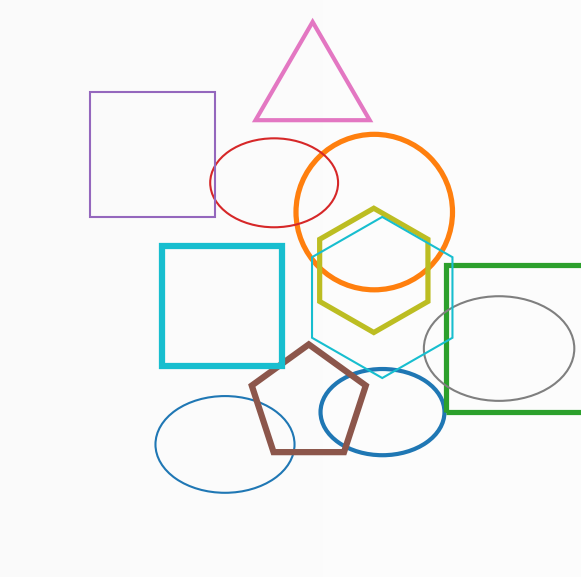[{"shape": "oval", "thickness": 2, "radius": 0.53, "center": [0.658, 0.286]}, {"shape": "oval", "thickness": 1, "radius": 0.6, "center": [0.387, 0.23]}, {"shape": "circle", "thickness": 2.5, "radius": 0.67, "center": [0.644, 0.632]}, {"shape": "square", "thickness": 2.5, "radius": 0.64, "center": [0.895, 0.413]}, {"shape": "oval", "thickness": 1, "radius": 0.55, "center": [0.472, 0.683]}, {"shape": "square", "thickness": 1, "radius": 0.54, "center": [0.263, 0.731]}, {"shape": "pentagon", "thickness": 3, "radius": 0.52, "center": [0.531, 0.3]}, {"shape": "triangle", "thickness": 2, "radius": 0.57, "center": [0.538, 0.848]}, {"shape": "oval", "thickness": 1, "radius": 0.65, "center": [0.859, 0.396]}, {"shape": "hexagon", "thickness": 2.5, "radius": 0.54, "center": [0.643, 0.531]}, {"shape": "square", "thickness": 3, "radius": 0.52, "center": [0.382, 0.469]}, {"shape": "hexagon", "thickness": 1, "radius": 0.7, "center": [0.658, 0.484]}]